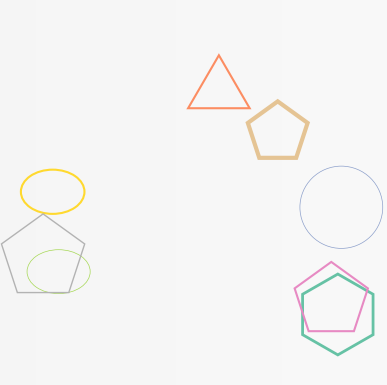[{"shape": "hexagon", "thickness": 2, "radius": 0.52, "center": [0.872, 0.183]}, {"shape": "triangle", "thickness": 1.5, "radius": 0.46, "center": [0.565, 0.765]}, {"shape": "circle", "thickness": 0.5, "radius": 0.53, "center": [0.881, 0.462]}, {"shape": "pentagon", "thickness": 1.5, "radius": 0.5, "center": [0.855, 0.22]}, {"shape": "oval", "thickness": 0.5, "radius": 0.41, "center": [0.151, 0.294]}, {"shape": "oval", "thickness": 1.5, "radius": 0.41, "center": [0.136, 0.502]}, {"shape": "pentagon", "thickness": 3, "radius": 0.41, "center": [0.717, 0.656]}, {"shape": "pentagon", "thickness": 1, "radius": 0.56, "center": [0.111, 0.331]}]